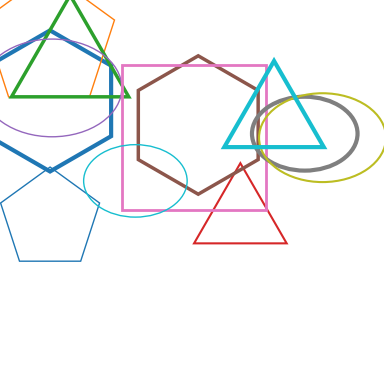[{"shape": "pentagon", "thickness": 1, "radius": 0.68, "center": [0.13, 0.431]}, {"shape": "hexagon", "thickness": 3, "radius": 0.92, "center": [0.13, 0.738]}, {"shape": "pentagon", "thickness": 1, "radius": 0.89, "center": [0.127, 0.893]}, {"shape": "triangle", "thickness": 2.5, "radius": 0.88, "center": [0.182, 0.836]}, {"shape": "triangle", "thickness": 1.5, "radius": 0.69, "center": [0.624, 0.437]}, {"shape": "oval", "thickness": 1, "radius": 0.91, "center": [0.135, 0.772]}, {"shape": "hexagon", "thickness": 2.5, "radius": 0.9, "center": [0.515, 0.675]}, {"shape": "square", "thickness": 2, "radius": 0.94, "center": [0.504, 0.643]}, {"shape": "oval", "thickness": 3, "radius": 0.69, "center": [0.792, 0.653]}, {"shape": "oval", "thickness": 1.5, "radius": 0.82, "center": [0.838, 0.642]}, {"shape": "triangle", "thickness": 3, "radius": 0.75, "center": [0.712, 0.692]}, {"shape": "oval", "thickness": 1, "radius": 0.67, "center": [0.352, 0.53]}]